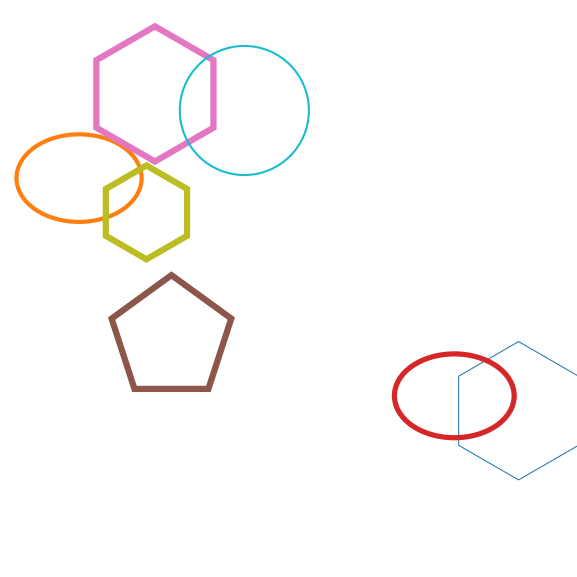[{"shape": "hexagon", "thickness": 0.5, "radius": 0.6, "center": [0.898, 0.288]}, {"shape": "oval", "thickness": 2, "radius": 0.54, "center": [0.137, 0.691]}, {"shape": "oval", "thickness": 2.5, "radius": 0.52, "center": [0.787, 0.314]}, {"shape": "pentagon", "thickness": 3, "radius": 0.54, "center": [0.297, 0.414]}, {"shape": "hexagon", "thickness": 3, "radius": 0.59, "center": [0.268, 0.837]}, {"shape": "hexagon", "thickness": 3, "radius": 0.41, "center": [0.254, 0.631]}, {"shape": "circle", "thickness": 1, "radius": 0.56, "center": [0.423, 0.808]}]